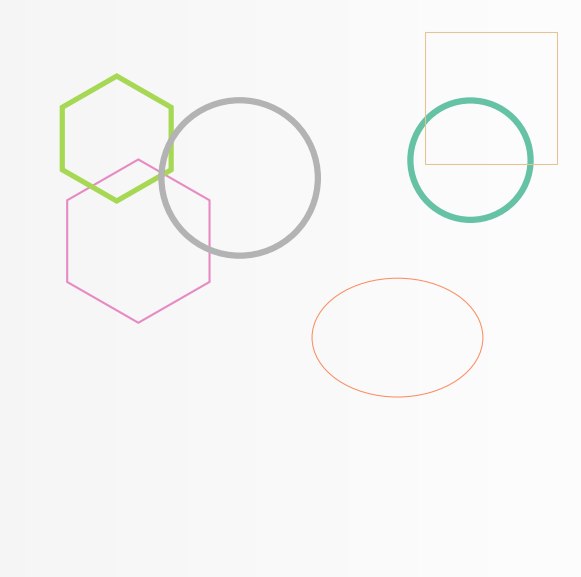[{"shape": "circle", "thickness": 3, "radius": 0.52, "center": [0.809, 0.722]}, {"shape": "oval", "thickness": 0.5, "radius": 0.73, "center": [0.684, 0.415]}, {"shape": "hexagon", "thickness": 1, "radius": 0.71, "center": [0.238, 0.582]}, {"shape": "hexagon", "thickness": 2.5, "radius": 0.54, "center": [0.201, 0.759]}, {"shape": "square", "thickness": 0.5, "radius": 0.57, "center": [0.844, 0.83]}, {"shape": "circle", "thickness": 3, "radius": 0.67, "center": [0.412, 0.691]}]